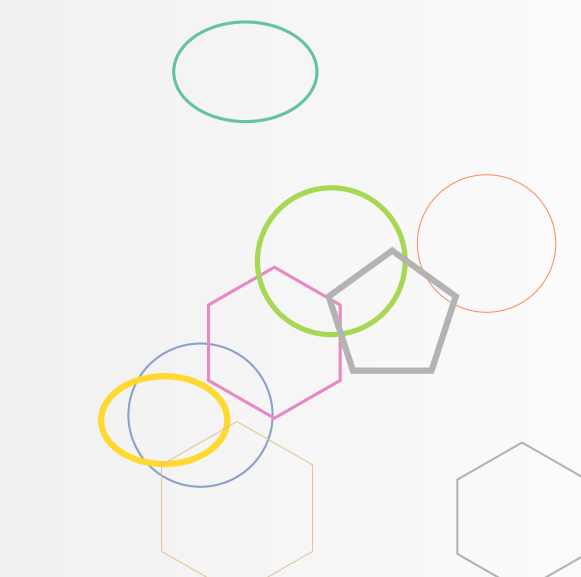[{"shape": "oval", "thickness": 1.5, "radius": 0.62, "center": [0.422, 0.875]}, {"shape": "circle", "thickness": 0.5, "radius": 0.6, "center": [0.837, 0.577]}, {"shape": "circle", "thickness": 1, "radius": 0.62, "center": [0.345, 0.28]}, {"shape": "hexagon", "thickness": 1.5, "radius": 0.65, "center": [0.472, 0.406]}, {"shape": "circle", "thickness": 2.5, "radius": 0.64, "center": [0.57, 0.547]}, {"shape": "oval", "thickness": 3, "radius": 0.54, "center": [0.283, 0.272]}, {"shape": "hexagon", "thickness": 0.5, "radius": 0.75, "center": [0.408, 0.119]}, {"shape": "pentagon", "thickness": 3, "radius": 0.57, "center": [0.675, 0.45]}, {"shape": "hexagon", "thickness": 1, "radius": 0.64, "center": [0.898, 0.104]}]